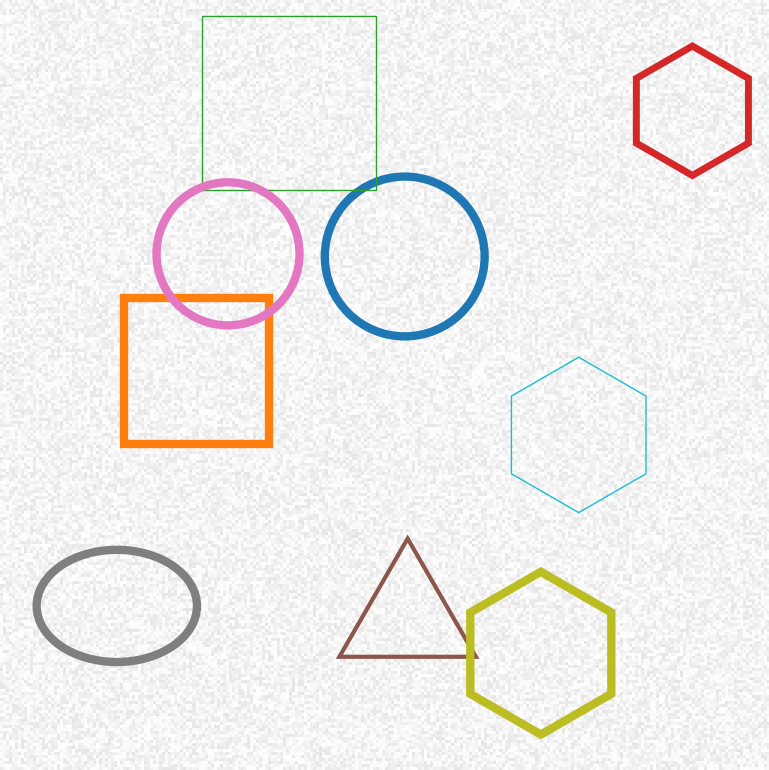[{"shape": "circle", "thickness": 3, "radius": 0.52, "center": [0.526, 0.667]}, {"shape": "square", "thickness": 3, "radius": 0.47, "center": [0.255, 0.518]}, {"shape": "square", "thickness": 0.5, "radius": 0.56, "center": [0.376, 0.866]}, {"shape": "hexagon", "thickness": 2.5, "radius": 0.42, "center": [0.899, 0.856]}, {"shape": "triangle", "thickness": 1.5, "radius": 0.51, "center": [0.529, 0.198]}, {"shape": "circle", "thickness": 3, "radius": 0.46, "center": [0.296, 0.67]}, {"shape": "oval", "thickness": 3, "radius": 0.52, "center": [0.152, 0.213]}, {"shape": "hexagon", "thickness": 3, "radius": 0.53, "center": [0.702, 0.152]}, {"shape": "hexagon", "thickness": 0.5, "radius": 0.5, "center": [0.752, 0.435]}]